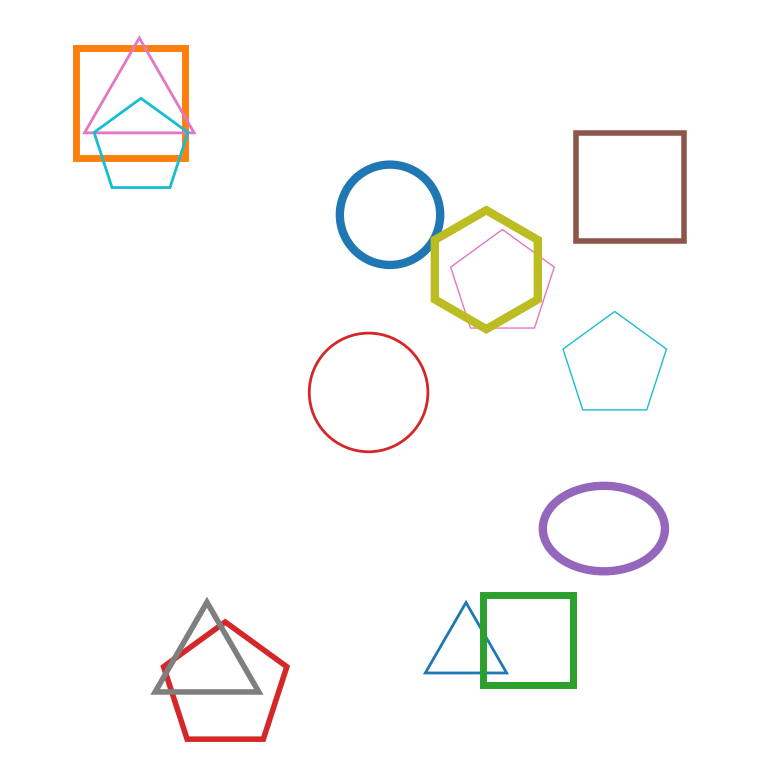[{"shape": "triangle", "thickness": 1, "radius": 0.31, "center": [0.605, 0.157]}, {"shape": "circle", "thickness": 3, "radius": 0.33, "center": [0.507, 0.721]}, {"shape": "square", "thickness": 2.5, "radius": 0.35, "center": [0.17, 0.866]}, {"shape": "square", "thickness": 2.5, "radius": 0.29, "center": [0.686, 0.169]}, {"shape": "circle", "thickness": 1, "radius": 0.39, "center": [0.479, 0.49]}, {"shape": "pentagon", "thickness": 2, "radius": 0.42, "center": [0.292, 0.108]}, {"shape": "oval", "thickness": 3, "radius": 0.4, "center": [0.784, 0.314]}, {"shape": "square", "thickness": 2, "radius": 0.35, "center": [0.818, 0.757]}, {"shape": "pentagon", "thickness": 0.5, "radius": 0.35, "center": [0.653, 0.631]}, {"shape": "triangle", "thickness": 1, "radius": 0.41, "center": [0.181, 0.869]}, {"shape": "triangle", "thickness": 2, "radius": 0.39, "center": [0.269, 0.14]}, {"shape": "hexagon", "thickness": 3, "radius": 0.39, "center": [0.632, 0.65]}, {"shape": "pentagon", "thickness": 1, "radius": 0.32, "center": [0.183, 0.808]}, {"shape": "pentagon", "thickness": 0.5, "radius": 0.35, "center": [0.798, 0.525]}]